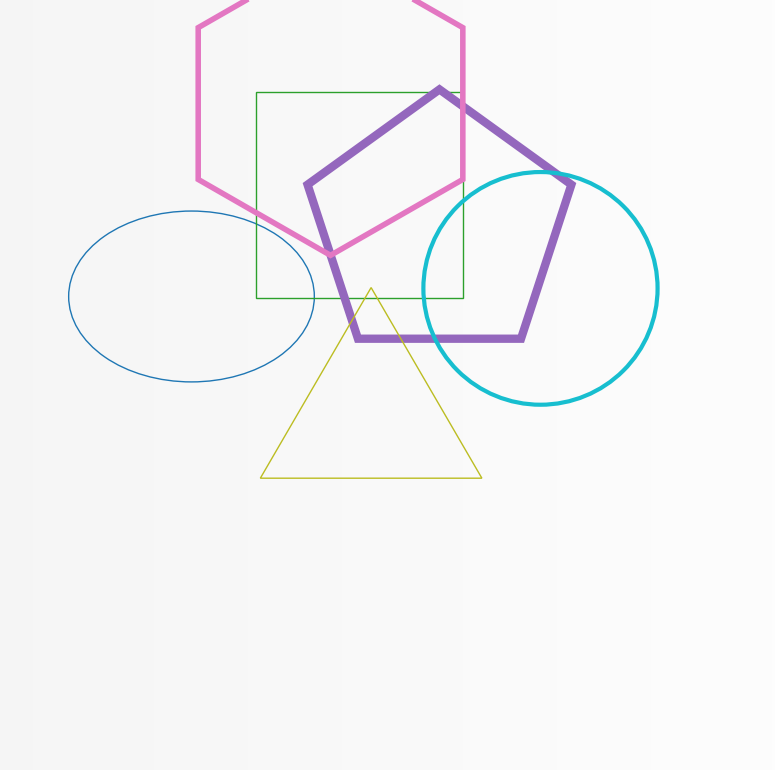[{"shape": "oval", "thickness": 0.5, "radius": 0.79, "center": [0.247, 0.615]}, {"shape": "square", "thickness": 0.5, "radius": 0.67, "center": [0.464, 0.747]}, {"shape": "pentagon", "thickness": 3, "radius": 0.89, "center": [0.567, 0.705]}, {"shape": "hexagon", "thickness": 2, "radius": 0.99, "center": [0.426, 0.866]}, {"shape": "triangle", "thickness": 0.5, "radius": 0.83, "center": [0.479, 0.461]}, {"shape": "circle", "thickness": 1.5, "radius": 0.76, "center": [0.697, 0.625]}]